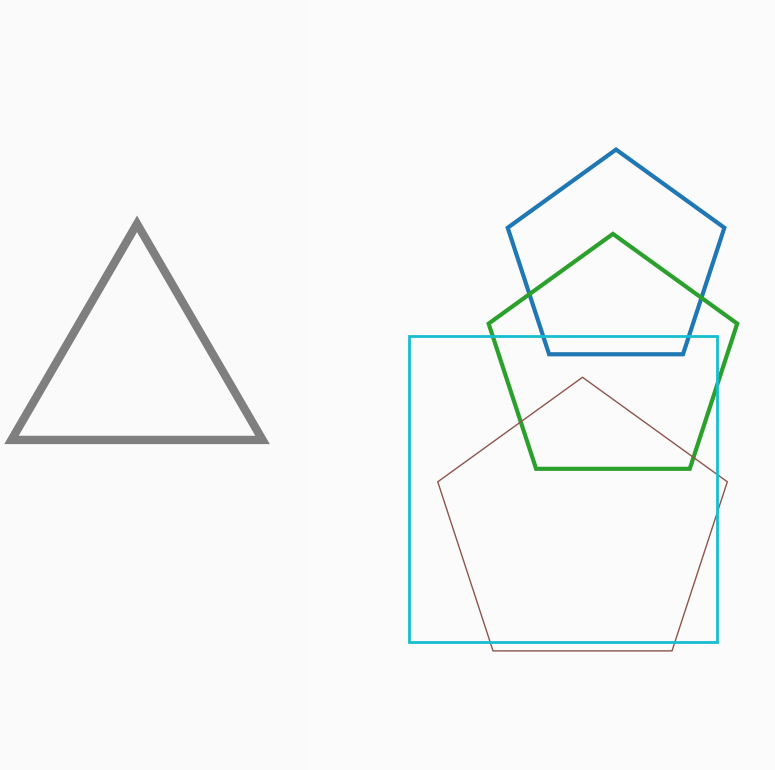[{"shape": "pentagon", "thickness": 1.5, "radius": 0.73, "center": [0.795, 0.659]}, {"shape": "pentagon", "thickness": 1.5, "radius": 0.84, "center": [0.791, 0.528]}, {"shape": "pentagon", "thickness": 0.5, "radius": 0.98, "center": [0.752, 0.314]}, {"shape": "triangle", "thickness": 3, "radius": 0.94, "center": [0.177, 0.522]}, {"shape": "square", "thickness": 1, "radius": 0.99, "center": [0.726, 0.365]}]